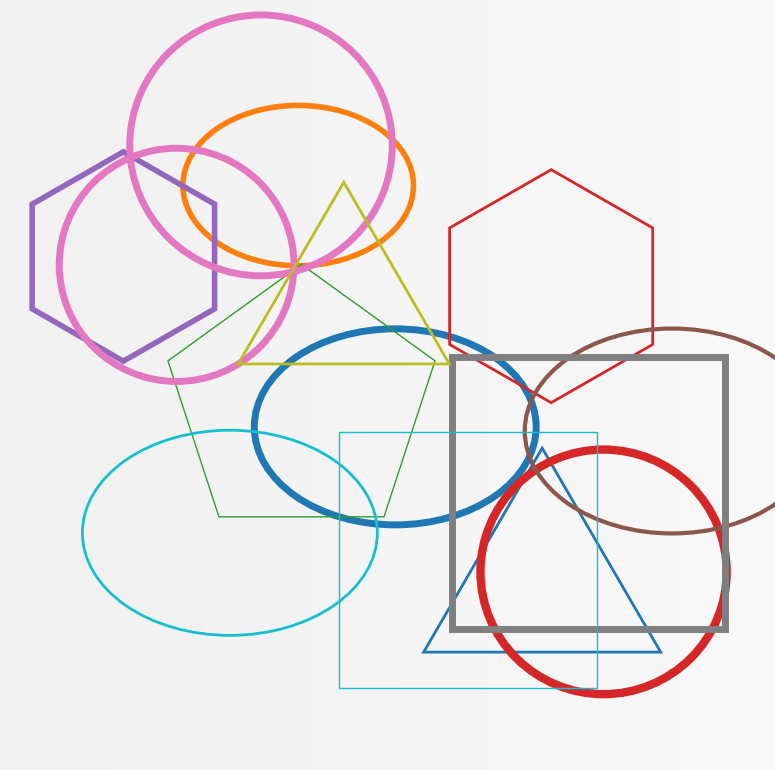[{"shape": "triangle", "thickness": 1, "radius": 0.88, "center": [0.7, 0.241]}, {"shape": "oval", "thickness": 2.5, "radius": 0.91, "center": [0.51, 0.446]}, {"shape": "oval", "thickness": 2, "radius": 0.74, "center": [0.385, 0.759]}, {"shape": "pentagon", "thickness": 0.5, "radius": 0.91, "center": [0.389, 0.475]}, {"shape": "circle", "thickness": 3, "radius": 0.79, "center": [0.779, 0.257]}, {"shape": "hexagon", "thickness": 1, "radius": 0.76, "center": [0.711, 0.628]}, {"shape": "hexagon", "thickness": 2, "radius": 0.68, "center": [0.159, 0.667]}, {"shape": "oval", "thickness": 1.5, "radius": 0.95, "center": [0.867, 0.44]}, {"shape": "circle", "thickness": 2.5, "radius": 0.85, "center": [0.337, 0.811]}, {"shape": "circle", "thickness": 2.5, "radius": 0.76, "center": [0.228, 0.656]}, {"shape": "square", "thickness": 2.5, "radius": 0.88, "center": [0.759, 0.359]}, {"shape": "triangle", "thickness": 1, "radius": 0.79, "center": [0.444, 0.606]}, {"shape": "oval", "thickness": 1, "radius": 0.95, "center": [0.297, 0.308]}, {"shape": "square", "thickness": 0.5, "radius": 0.83, "center": [0.604, 0.273]}]